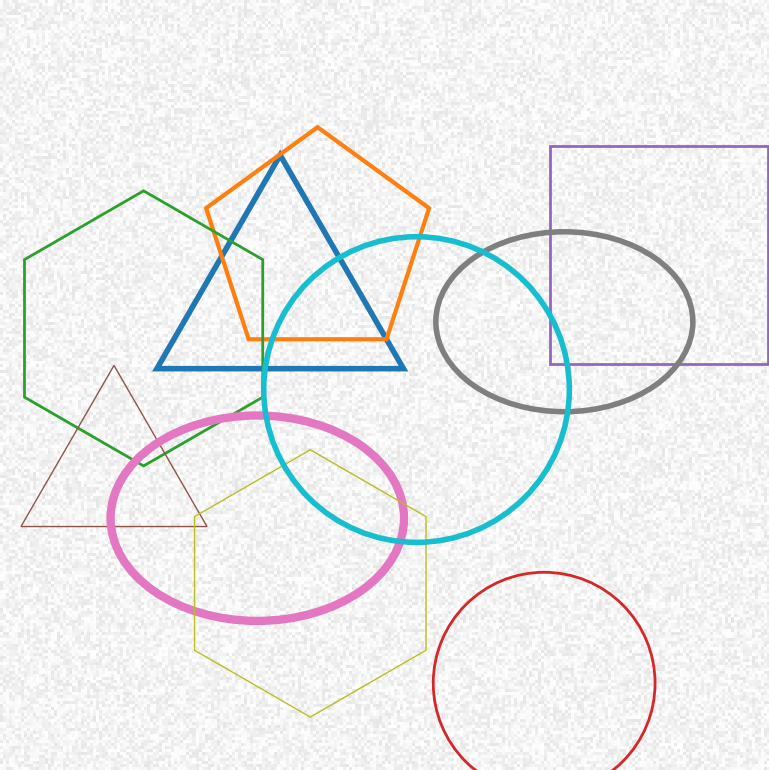[{"shape": "triangle", "thickness": 2, "radius": 0.92, "center": [0.364, 0.614]}, {"shape": "pentagon", "thickness": 1.5, "radius": 0.76, "center": [0.412, 0.683]}, {"shape": "hexagon", "thickness": 1, "radius": 0.89, "center": [0.187, 0.574]}, {"shape": "circle", "thickness": 1, "radius": 0.72, "center": [0.707, 0.113]}, {"shape": "square", "thickness": 1, "radius": 0.71, "center": [0.856, 0.669]}, {"shape": "triangle", "thickness": 0.5, "radius": 0.7, "center": [0.148, 0.386]}, {"shape": "oval", "thickness": 3, "radius": 0.95, "center": [0.334, 0.327]}, {"shape": "oval", "thickness": 2, "radius": 0.83, "center": [0.733, 0.582]}, {"shape": "hexagon", "thickness": 0.5, "radius": 0.87, "center": [0.403, 0.242]}, {"shape": "circle", "thickness": 2, "radius": 0.99, "center": [0.541, 0.494]}]